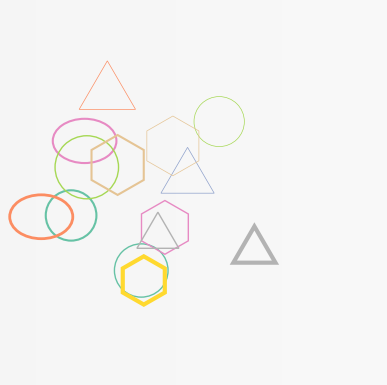[{"shape": "circle", "thickness": 1, "radius": 0.35, "center": [0.364, 0.297]}, {"shape": "circle", "thickness": 1.5, "radius": 0.33, "center": [0.183, 0.44]}, {"shape": "triangle", "thickness": 0.5, "radius": 0.42, "center": [0.277, 0.758]}, {"shape": "oval", "thickness": 2, "radius": 0.41, "center": [0.106, 0.437]}, {"shape": "triangle", "thickness": 0.5, "radius": 0.4, "center": [0.484, 0.538]}, {"shape": "hexagon", "thickness": 1, "radius": 0.35, "center": [0.426, 0.409]}, {"shape": "oval", "thickness": 1.5, "radius": 0.41, "center": [0.218, 0.634]}, {"shape": "circle", "thickness": 0.5, "radius": 0.32, "center": [0.566, 0.684]}, {"shape": "circle", "thickness": 1, "radius": 0.41, "center": [0.224, 0.566]}, {"shape": "hexagon", "thickness": 3, "radius": 0.31, "center": [0.371, 0.272]}, {"shape": "hexagon", "thickness": 1.5, "radius": 0.39, "center": [0.304, 0.571]}, {"shape": "hexagon", "thickness": 0.5, "radius": 0.39, "center": [0.446, 0.621]}, {"shape": "triangle", "thickness": 1, "radius": 0.31, "center": [0.407, 0.386]}, {"shape": "triangle", "thickness": 3, "radius": 0.31, "center": [0.657, 0.349]}]